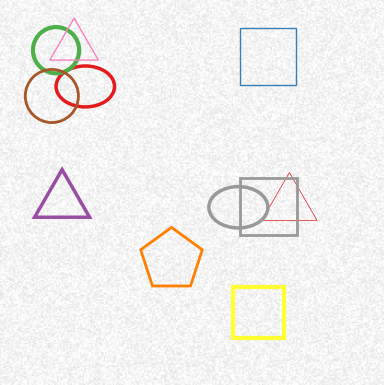[{"shape": "triangle", "thickness": 0.5, "radius": 0.41, "center": [0.752, 0.469]}, {"shape": "oval", "thickness": 2.5, "radius": 0.38, "center": [0.222, 0.775]}, {"shape": "square", "thickness": 1, "radius": 0.37, "center": [0.696, 0.853]}, {"shape": "circle", "thickness": 3, "radius": 0.3, "center": [0.146, 0.87]}, {"shape": "triangle", "thickness": 2.5, "radius": 0.41, "center": [0.161, 0.477]}, {"shape": "pentagon", "thickness": 2, "radius": 0.42, "center": [0.445, 0.325]}, {"shape": "square", "thickness": 3, "radius": 0.33, "center": [0.671, 0.188]}, {"shape": "circle", "thickness": 2, "radius": 0.34, "center": [0.135, 0.751]}, {"shape": "triangle", "thickness": 1, "radius": 0.36, "center": [0.192, 0.88]}, {"shape": "square", "thickness": 2, "radius": 0.37, "center": [0.697, 0.465]}, {"shape": "oval", "thickness": 2.5, "radius": 0.38, "center": [0.619, 0.462]}]